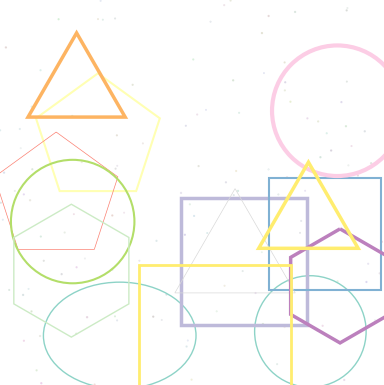[{"shape": "oval", "thickness": 1, "radius": 0.99, "center": [0.311, 0.128]}, {"shape": "circle", "thickness": 1, "radius": 0.72, "center": [0.806, 0.139]}, {"shape": "pentagon", "thickness": 1.5, "radius": 0.85, "center": [0.254, 0.64]}, {"shape": "square", "thickness": 2.5, "radius": 0.82, "center": [0.634, 0.321]}, {"shape": "pentagon", "thickness": 0.5, "radius": 0.84, "center": [0.146, 0.489]}, {"shape": "square", "thickness": 1.5, "radius": 0.73, "center": [0.843, 0.392]}, {"shape": "triangle", "thickness": 2.5, "radius": 0.73, "center": [0.199, 0.769]}, {"shape": "circle", "thickness": 1.5, "radius": 0.8, "center": [0.189, 0.425]}, {"shape": "circle", "thickness": 3, "radius": 0.85, "center": [0.876, 0.712]}, {"shape": "triangle", "thickness": 0.5, "radius": 0.9, "center": [0.611, 0.329]}, {"shape": "hexagon", "thickness": 2.5, "radius": 0.74, "center": [0.883, 0.257]}, {"shape": "hexagon", "thickness": 1, "radius": 0.86, "center": [0.185, 0.297]}, {"shape": "triangle", "thickness": 2.5, "radius": 0.75, "center": [0.801, 0.43]}, {"shape": "square", "thickness": 2, "radius": 0.99, "center": [0.558, 0.114]}]